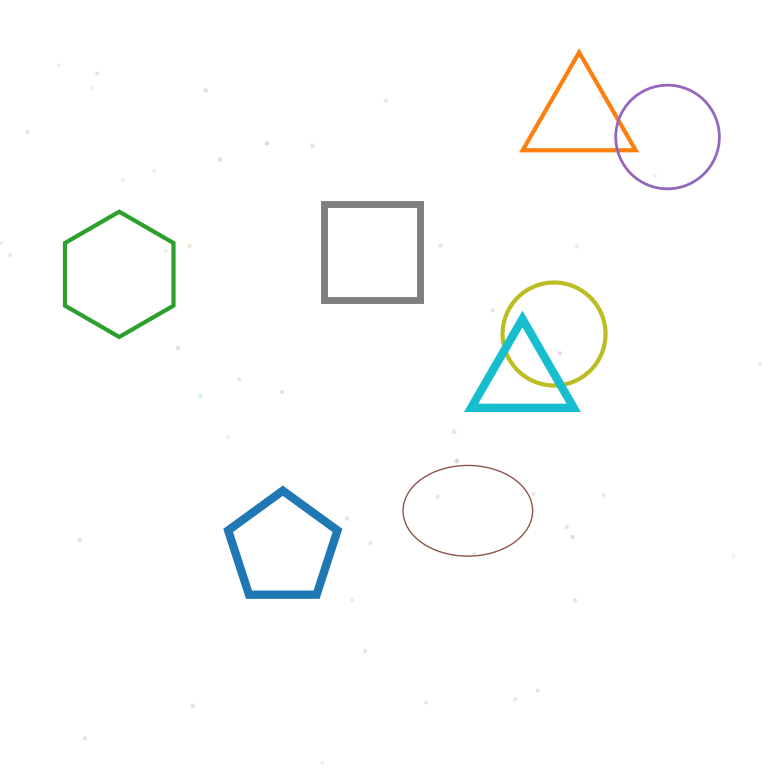[{"shape": "pentagon", "thickness": 3, "radius": 0.37, "center": [0.367, 0.288]}, {"shape": "triangle", "thickness": 1.5, "radius": 0.42, "center": [0.752, 0.847]}, {"shape": "hexagon", "thickness": 1.5, "radius": 0.41, "center": [0.155, 0.644]}, {"shape": "circle", "thickness": 1, "radius": 0.34, "center": [0.867, 0.822]}, {"shape": "oval", "thickness": 0.5, "radius": 0.42, "center": [0.608, 0.337]}, {"shape": "square", "thickness": 2.5, "radius": 0.31, "center": [0.483, 0.673]}, {"shape": "circle", "thickness": 1.5, "radius": 0.33, "center": [0.72, 0.566]}, {"shape": "triangle", "thickness": 3, "radius": 0.38, "center": [0.678, 0.509]}]